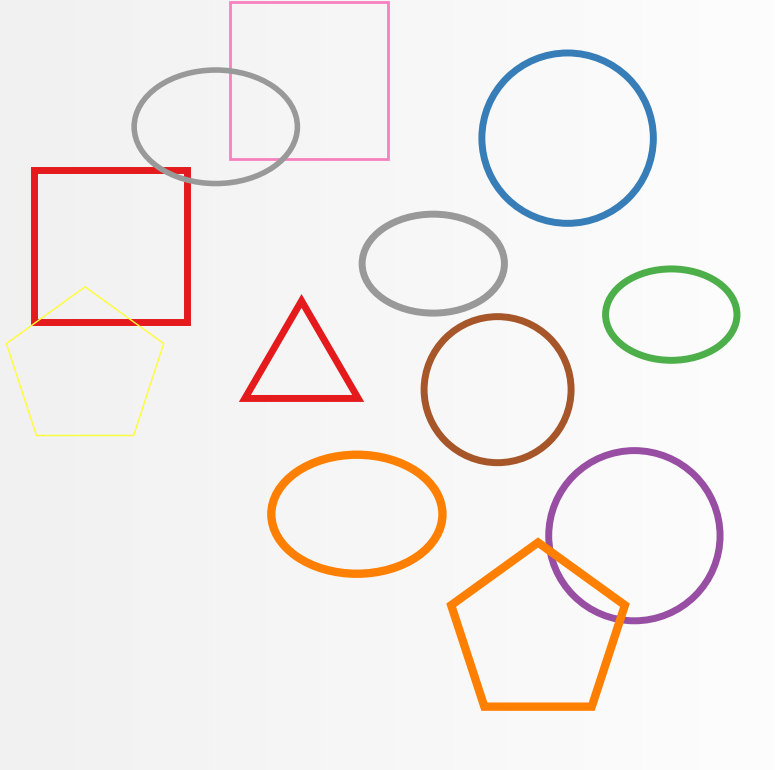[{"shape": "triangle", "thickness": 2.5, "radius": 0.42, "center": [0.389, 0.525]}, {"shape": "square", "thickness": 2.5, "radius": 0.49, "center": [0.143, 0.681]}, {"shape": "circle", "thickness": 2.5, "radius": 0.55, "center": [0.732, 0.821]}, {"shape": "oval", "thickness": 2.5, "radius": 0.42, "center": [0.866, 0.591]}, {"shape": "circle", "thickness": 2.5, "radius": 0.55, "center": [0.819, 0.304]}, {"shape": "oval", "thickness": 3, "radius": 0.55, "center": [0.461, 0.332]}, {"shape": "pentagon", "thickness": 3, "radius": 0.59, "center": [0.694, 0.178]}, {"shape": "pentagon", "thickness": 0.5, "radius": 0.53, "center": [0.11, 0.521]}, {"shape": "circle", "thickness": 2.5, "radius": 0.47, "center": [0.642, 0.494]}, {"shape": "square", "thickness": 1, "radius": 0.51, "center": [0.398, 0.896]}, {"shape": "oval", "thickness": 2.5, "radius": 0.46, "center": [0.559, 0.658]}, {"shape": "oval", "thickness": 2, "radius": 0.53, "center": [0.278, 0.835]}]